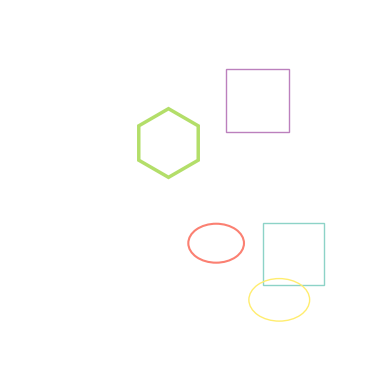[{"shape": "square", "thickness": 1, "radius": 0.4, "center": [0.762, 0.34]}, {"shape": "oval", "thickness": 1.5, "radius": 0.36, "center": [0.561, 0.368]}, {"shape": "hexagon", "thickness": 2.5, "radius": 0.45, "center": [0.438, 0.629]}, {"shape": "square", "thickness": 1, "radius": 0.41, "center": [0.669, 0.74]}, {"shape": "oval", "thickness": 1, "radius": 0.39, "center": [0.725, 0.221]}]